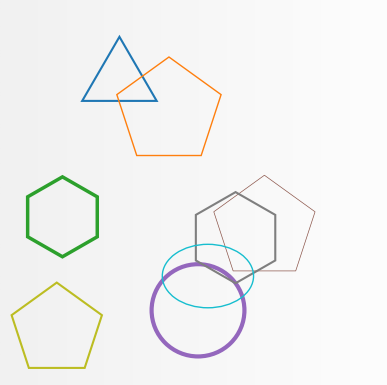[{"shape": "triangle", "thickness": 1.5, "radius": 0.55, "center": [0.308, 0.793]}, {"shape": "pentagon", "thickness": 1, "radius": 0.71, "center": [0.436, 0.71]}, {"shape": "hexagon", "thickness": 2.5, "radius": 0.52, "center": [0.161, 0.437]}, {"shape": "circle", "thickness": 3, "radius": 0.6, "center": [0.511, 0.194]}, {"shape": "pentagon", "thickness": 0.5, "radius": 0.69, "center": [0.682, 0.407]}, {"shape": "hexagon", "thickness": 1.5, "radius": 0.59, "center": [0.608, 0.383]}, {"shape": "pentagon", "thickness": 1.5, "radius": 0.61, "center": [0.146, 0.143]}, {"shape": "oval", "thickness": 1, "radius": 0.59, "center": [0.537, 0.283]}]